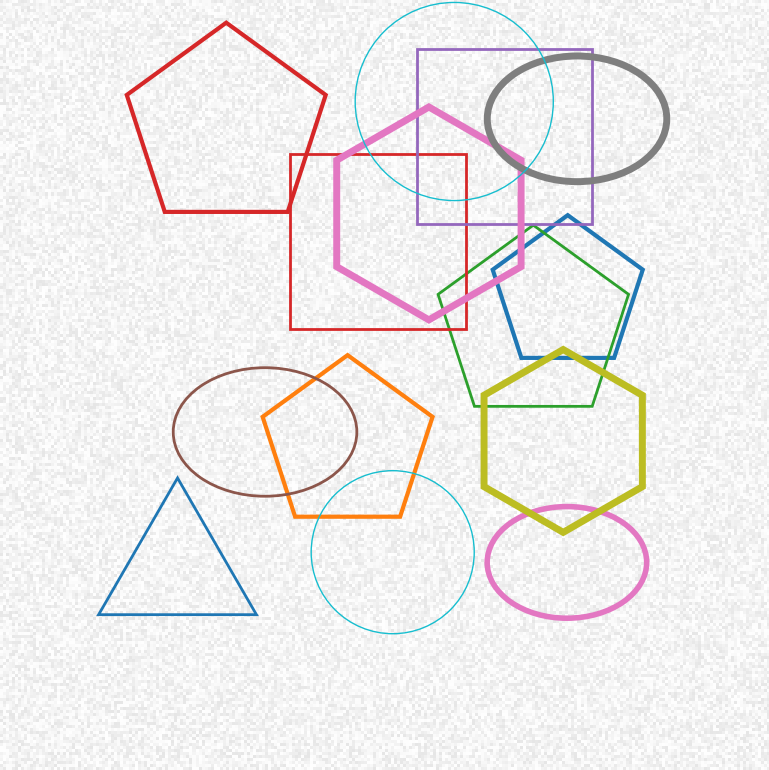[{"shape": "pentagon", "thickness": 1.5, "radius": 0.51, "center": [0.737, 0.618]}, {"shape": "triangle", "thickness": 1, "radius": 0.59, "center": [0.231, 0.261]}, {"shape": "pentagon", "thickness": 1.5, "radius": 0.58, "center": [0.451, 0.423]}, {"shape": "pentagon", "thickness": 1, "radius": 0.65, "center": [0.693, 0.578]}, {"shape": "square", "thickness": 1, "radius": 0.57, "center": [0.491, 0.687]}, {"shape": "pentagon", "thickness": 1.5, "radius": 0.68, "center": [0.294, 0.835]}, {"shape": "square", "thickness": 1, "radius": 0.57, "center": [0.655, 0.823]}, {"shape": "oval", "thickness": 1, "radius": 0.6, "center": [0.344, 0.439]}, {"shape": "oval", "thickness": 2, "radius": 0.52, "center": [0.736, 0.27]}, {"shape": "hexagon", "thickness": 2.5, "radius": 0.69, "center": [0.557, 0.723]}, {"shape": "oval", "thickness": 2.5, "radius": 0.58, "center": [0.749, 0.846]}, {"shape": "hexagon", "thickness": 2.5, "radius": 0.59, "center": [0.731, 0.427]}, {"shape": "circle", "thickness": 0.5, "radius": 0.64, "center": [0.59, 0.868]}, {"shape": "circle", "thickness": 0.5, "radius": 0.53, "center": [0.51, 0.283]}]